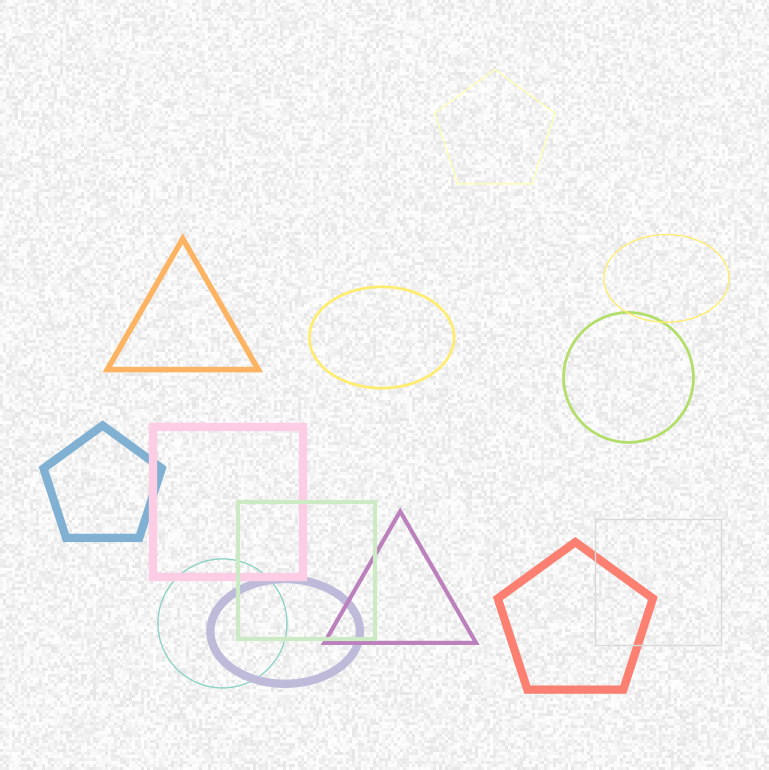[{"shape": "circle", "thickness": 0.5, "radius": 0.42, "center": [0.289, 0.19]}, {"shape": "pentagon", "thickness": 0.5, "radius": 0.41, "center": [0.643, 0.828]}, {"shape": "oval", "thickness": 3, "radius": 0.49, "center": [0.37, 0.18]}, {"shape": "pentagon", "thickness": 3, "radius": 0.53, "center": [0.747, 0.19]}, {"shape": "pentagon", "thickness": 3, "radius": 0.4, "center": [0.133, 0.367]}, {"shape": "triangle", "thickness": 2, "radius": 0.57, "center": [0.237, 0.577]}, {"shape": "circle", "thickness": 1, "radius": 0.42, "center": [0.816, 0.51]}, {"shape": "square", "thickness": 3, "radius": 0.49, "center": [0.297, 0.348]}, {"shape": "square", "thickness": 0.5, "radius": 0.41, "center": [0.855, 0.244]}, {"shape": "triangle", "thickness": 1.5, "radius": 0.57, "center": [0.52, 0.222]}, {"shape": "square", "thickness": 1.5, "radius": 0.44, "center": [0.398, 0.259]}, {"shape": "oval", "thickness": 0.5, "radius": 0.41, "center": [0.866, 0.638]}, {"shape": "oval", "thickness": 1, "radius": 0.47, "center": [0.496, 0.562]}]